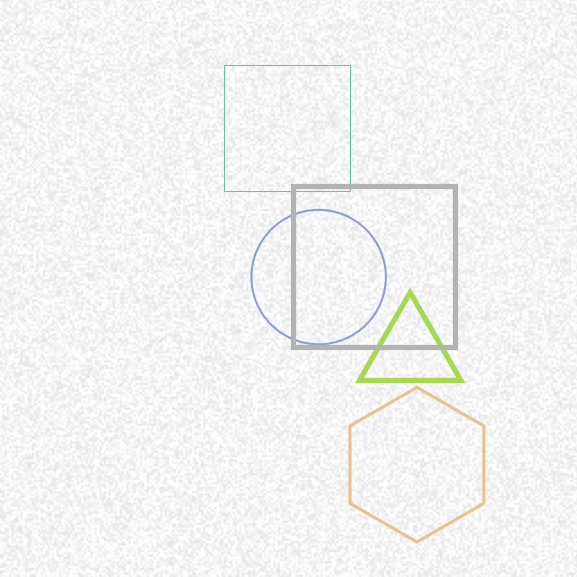[{"shape": "square", "thickness": 0.5, "radius": 0.55, "center": [0.497, 0.778]}, {"shape": "circle", "thickness": 1, "radius": 0.58, "center": [0.552, 0.519]}, {"shape": "triangle", "thickness": 2.5, "radius": 0.51, "center": [0.71, 0.391]}, {"shape": "hexagon", "thickness": 1.5, "radius": 0.67, "center": [0.722, 0.195]}, {"shape": "square", "thickness": 2.5, "radius": 0.7, "center": [0.648, 0.538]}]